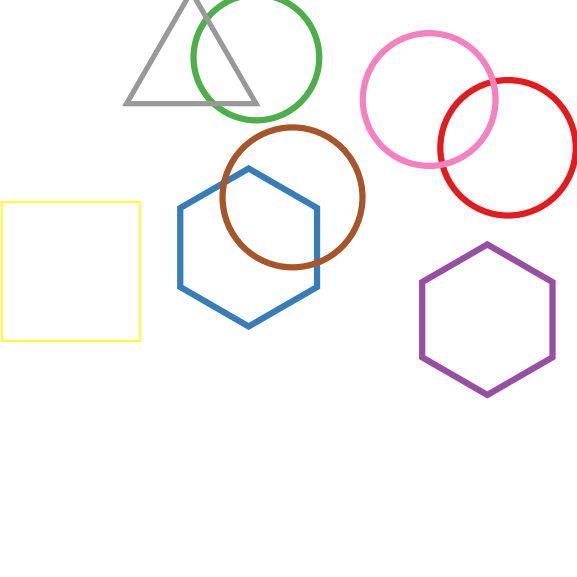[{"shape": "circle", "thickness": 3, "radius": 0.59, "center": [0.88, 0.743]}, {"shape": "hexagon", "thickness": 3, "radius": 0.68, "center": [0.431, 0.571]}, {"shape": "circle", "thickness": 3, "radius": 0.54, "center": [0.444, 0.9]}, {"shape": "hexagon", "thickness": 3, "radius": 0.65, "center": [0.844, 0.446]}, {"shape": "square", "thickness": 1, "radius": 0.6, "center": [0.123, 0.528]}, {"shape": "circle", "thickness": 3, "radius": 0.61, "center": [0.507, 0.657]}, {"shape": "circle", "thickness": 3, "radius": 0.57, "center": [0.743, 0.827]}, {"shape": "triangle", "thickness": 2.5, "radius": 0.65, "center": [0.331, 0.884]}]